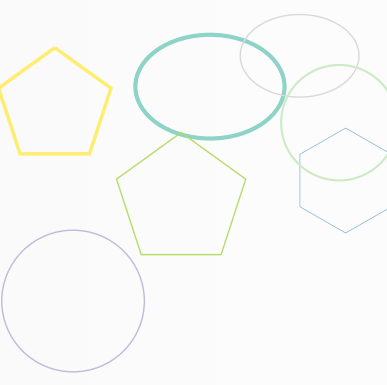[{"shape": "oval", "thickness": 3, "radius": 0.96, "center": [0.542, 0.775]}, {"shape": "circle", "thickness": 1, "radius": 0.92, "center": [0.189, 0.218]}, {"shape": "hexagon", "thickness": 0.5, "radius": 0.68, "center": [0.892, 0.531]}, {"shape": "pentagon", "thickness": 1, "radius": 0.88, "center": [0.467, 0.48]}, {"shape": "oval", "thickness": 1, "radius": 0.77, "center": [0.773, 0.855]}, {"shape": "circle", "thickness": 1.5, "radius": 0.75, "center": [0.875, 0.681]}, {"shape": "pentagon", "thickness": 2.5, "radius": 0.76, "center": [0.141, 0.724]}]